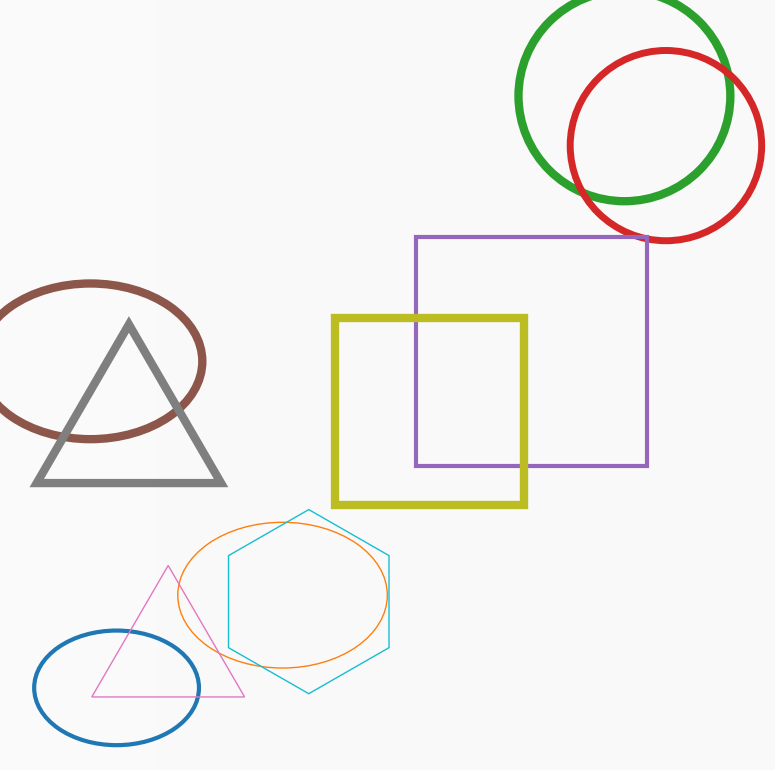[{"shape": "oval", "thickness": 1.5, "radius": 0.53, "center": [0.15, 0.107]}, {"shape": "oval", "thickness": 0.5, "radius": 0.68, "center": [0.365, 0.227]}, {"shape": "circle", "thickness": 3, "radius": 0.68, "center": [0.806, 0.875]}, {"shape": "circle", "thickness": 2.5, "radius": 0.62, "center": [0.859, 0.811]}, {"shape": "square", "thickness": 1.5, "radius": 0.75, "center": [0.685, 0.544]}, {"shape": "oval", "thickness": 3, "radius": 0.72, "center": [0.117, 0.531]}, {"shape": "triangle", "thickness": 0.5, "radius": 0.57, "center": [0.217, 0.152]}, {"shape": "triangle", "thickness": 3, "radius": 0.69, "center": [0.166, 0.441]}, {"shape": "square", "thickness": 3, "radius": 0.61, "center": [0.554, 0.465]}, {"shape": "hexagon", "thickness": 0.5, "radius": 0.6, "center": [0.398, 0.219]}]